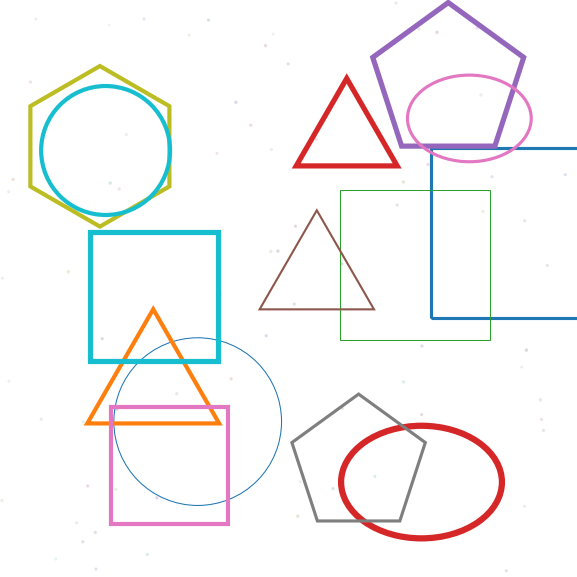[{"shape": "circle", "thickness": 0.5, "radius": 0.73, "center": [0.342, 0.269]}, {"shape": "square", "thickness": 1.5, "radius": 0.74, "center": [0.894, 0.596]}, {"shape": "triangle", "thickness": 2, "radius": 0.66, "center": [0.265, 0.332]}, {"shape": "square", "thickness": 0.5, "radius": 0.65, "center": [0.719, 0.54]}, {"shape": "triangle", "thickness": 2.5, "radius": 0.5, "center": [0.6, 0.762]}, {"shape": "oval", "thickness": 3, "radius": 0.7, "center": [0.73, 0.164]}, {"shape": "pentagon", "thickness": 2.5, "radius": 0.69, "center": [0.776, 0.857]}, {"shape": "triangle", "thickness": 1, "radius": 0.57, "center": [0.549, 0.521]}, {"shape": "oval", "thickness": 1.5, "radius": 0.54, "center": [0.813, 0.794]}, {"shape": "square", "thickness": 2, "radius": 0.51, "center": [0.293, 0.193]}, {"shape": "pentagon", "thickness": 1.5, "radius": 0.61, "center": [0.621, 0.195]}, {"shape": "hexagon", "thickness": 2, "radius": 0.69, "center": [0.173, 0.746]}, {"shape": "square", "thickness": 2.5, "radius": 0.56, "center": [0.267, 0.486]}, {"shape": "circle", "thickness": 2, "radius": 0.56, "center": [0.183, 0.739]}]